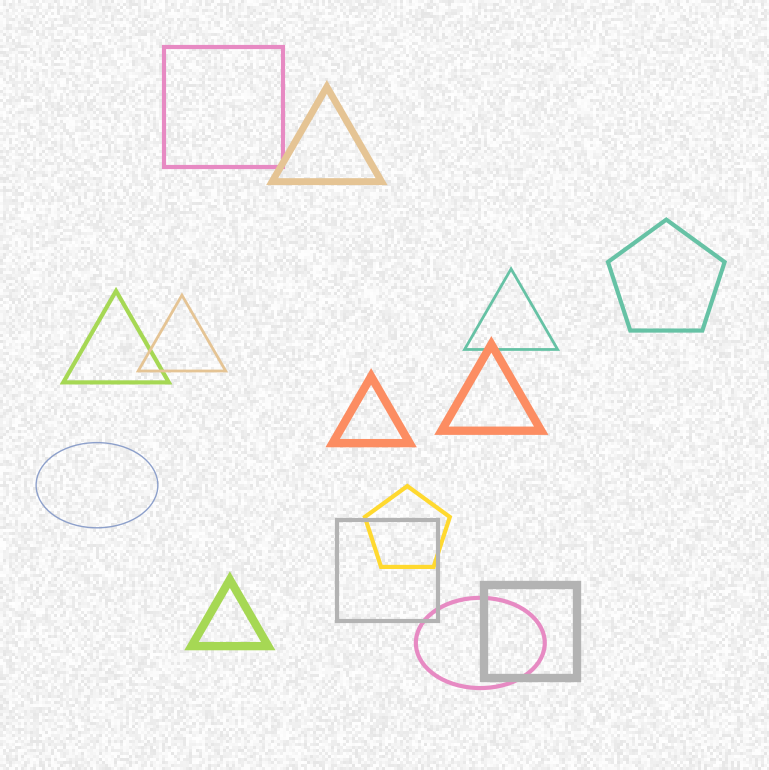[{"shape": "triangle", "thickness": 1, "radius": 0.35, "center": [0.664, 0.581]}, {"shape": "pentagon", "thickness": 1.5, "radius": 0.4, "center": [0.865, 0.635]}, {"shape": "triangle", "thickness": 3, "radius": 0.29, "center": [0.482, 0.453]}, {"shape": "triangle", "thickness": 3, "radius": 0.37, "center": [0.638, 0.478]}, {"shape": "oval", "thickness": 0.5, "radius": 0.4, "center": [0.126, 0.37]}, {"shape": "oval", "thickness": 1.5, "radius": 0.42, "center": [0.624, 0.165]}, {"shape": "square", "thickness": 1.5, "radius": 0.39, "center": [0.29, 0.861]}, {"shape": "triangle", "thickness": 1.5, "radius": 0.4, "center": [0.151, 0.543]}, {"shape": "triangle", "thickness": 3, "radius": 0.29, "center": [0.299, 0.19]}, {"shape": "pentagon", "thickness": 1.5, "radius": 0.29, "center": [0.529, 0.311]}, {"shape": "triangle", "thickness": 2.5, "radius": 0.41, "center": [0.424, 0.805]}, {"shape": "triangle", "thickness": 1, "radius": 0.33, "center": [0.236, 0.551]}, {"shape": "square", "thickness": 3, "radius": 0.3, "center": [0.689, 0.179]}, {"shape": "square", "thickness": 1.5, "radius": 0.33, "center": [0.503, 0.258]}]